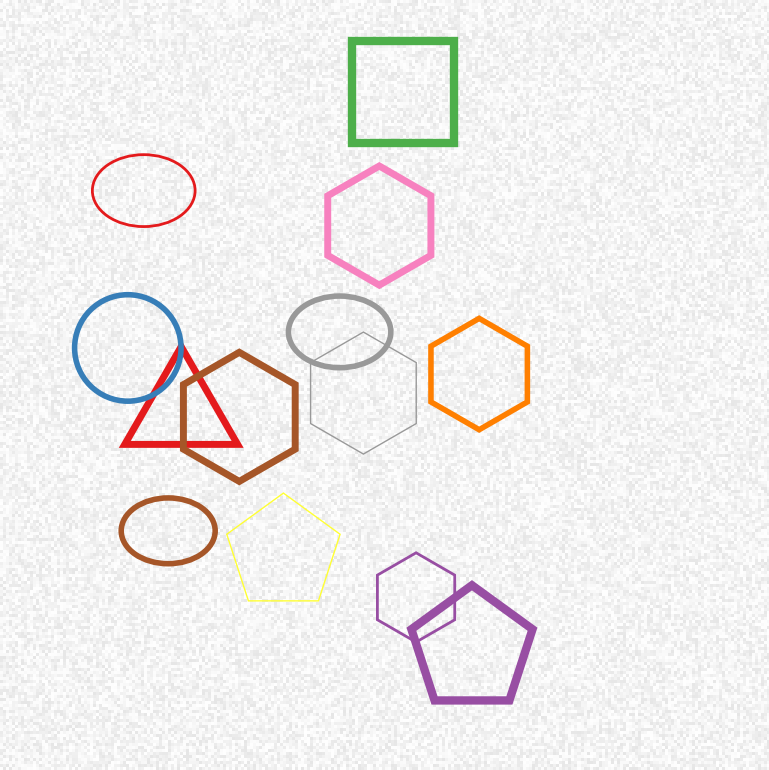[{"shape": "triangle", "thickness": 2.5, "radius": 0.42, "center": [0.235, 0.465]}, {"shape": "oval", "thickness": 1, "radius": 0.33, "center": [0.187, 0.752]}, {"shape": "circle", "thickness": 2, "radius": 0.35, "center": [0.166, 0.548]}, {"shape": "square", "thickness": 3, "radius": 0.33, "center": [0.523, 0.88]}, {"shape": "pentagon", "thickness": 3, "radius": 0.41, "center": [0.613, 0.157]}, {"shape": "hexagon", "thickness": 1, "radius": 0.29, "center": [0.54, 0.224]}, {"shape": "hexagon", "thickness": 2, "radius": 0.36, "center": [0.622, 0.514]}, {"shape": "pentagon", "thickness": 0.5, "radius": 0.39, "center": [0.368, 0.282]}, {"shape": "hexagon", "thickness": 2.5, "radius": 0.42, "center": [0.311, 0.459]}, {"shape": "oval", "thickness": 2, "radius": 0.31, "center": [0.218, 0.311]}, {"shape": "hexagon", "thickness": 2.5, "radius": 0.39, "center": [0.493, 0.707]}, {"shape": "hexagon", "thickness": 0.5, "radius": 0.4, "center": [0.472, 0.49]}, {"shape": "oval", "thickness": 2, "radius": 0.33, "center": [0.441, 0.569]}]